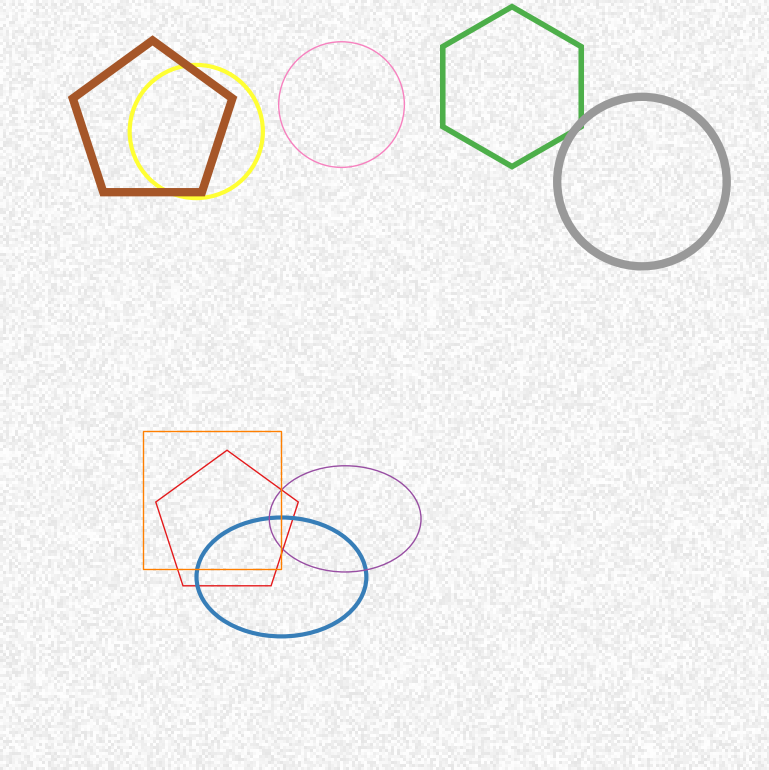[{"shape": "pentagon", "thickness": 0.5, "radius": 0.49, "center": [0.295, 0.318]}, {"shape": "oval", "thickness": 1.5, "radius": 0.55, "center": [0.365, 0.251]}, {"shape": "hexagon", "thickness": 2, "radius": 0.52, "center": [0.665, 0.888]}, {"shape": "oval", "thickness": 0.5, "radius": 0.49, "center": [0.448, 0.326]}, {"shape": "square", "thickness": 0.5, "radius": 0.45, "center": [0.276, 0.351]}, {"shape": "circle", "thickness": 1.5, "radius": 0.43, "center": [0.255, 0.829]}, {"shape": "pentagon", "thickness": 3, "radius": 0.54, "center": [0.198, 0.839]}, {"shape": "circle", "thickness": 0.5, "radius": 0.41, "center": [0.444, 0.864]}, {"shape": "circle", "thickness": 3, "radius": 0.55, "center": [0.834, 0.764]}]